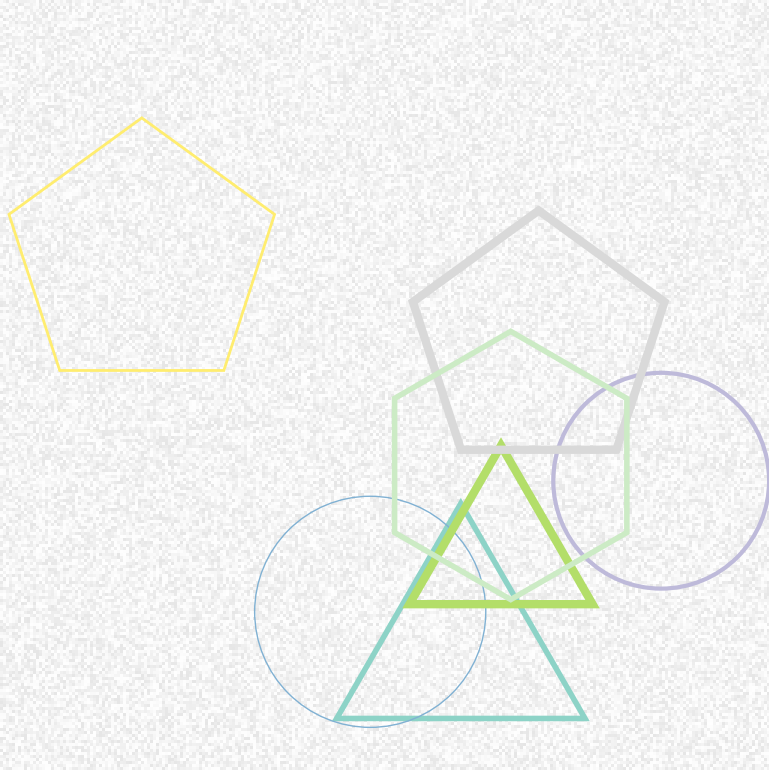[{"shape": "triangle", "thickness": 2, "radius": 0.93, "center": [0.598, 0.16]}, {"shape": "circle", "thickness": 1.5, "radius": 0.7, "center": [0.859, 0.376]}, {"shape": "circle", "thickness": 0.5, "radius": 0.75, "center": [0.481, 0.205]}, {"shape": "triangle", "thickness": 3, "radius": 0.69, "center": [0.651, 0.284]}, {"shape": "pentagon", "thickness": 3, "radius": 0.86, "center": [0.7, 0.555]}, {"shape": "hexagon", "thickness": 2, "radius": 0.87, "center": [0.663, 0.396]}, {"shape": "pentagon", "thickness": 1, "radius": 0.91, "center": [0.184, 0.666]}]